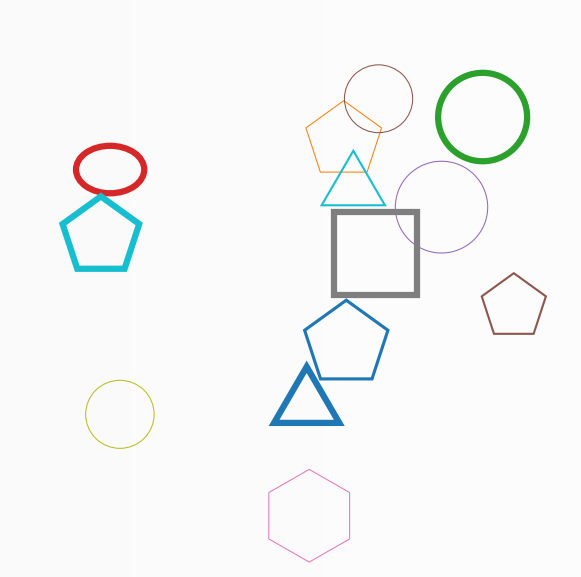[{"shape": "pentagon", "thickness": 1.5, "radius": 0.38, "center": [0.596, 0.404]}, {"shape": "triangle", "thickness": 3, "radius": 0.32, "center": [0.528, 0.299]}, {"shape": "pentagon", "thickness": 0.5, "radius": 0.34, "center": [0.591, 0.756]}, {"shape": "circle", "thickness": 3, "radius": 0.38, "center": [0.83, 0.796]}, {"shape": "oval", "thickness": 3, "radius": 0.29, "center": [0.189, 0.706]}, {"shape": "circle", "thickness": 0.5, "radius": 0.4, "center": [0.76, 0.64]}, {"shape": "circle", "thickness": 0.5, "radius": 0.29, "center": [0.651, 0.828]}, {"shape": "pentagon", "thickness": 1, "radius": 0.29, "center": [0.884, 0.468]}, {"shape": "hexagon", "thickness": 0.5, "radius": 0.4, "center": [0.532, 0.106]}, {"shape": "square", "thickness": 3, "radius": 0.36, "center": [0.646, 0.561]}, {"shape": "circle", "thickness": 0.5, "radius": 0.29, "center": [0.206, 0.282]}, {"shape": "pentagon", "thickness": 3, "radius": 0.35, "center": [0.174, 0.59]}, {"shape": "triangle", "thickness": 1, "radius": 0.31, "center": [0.608, 0.675]}]